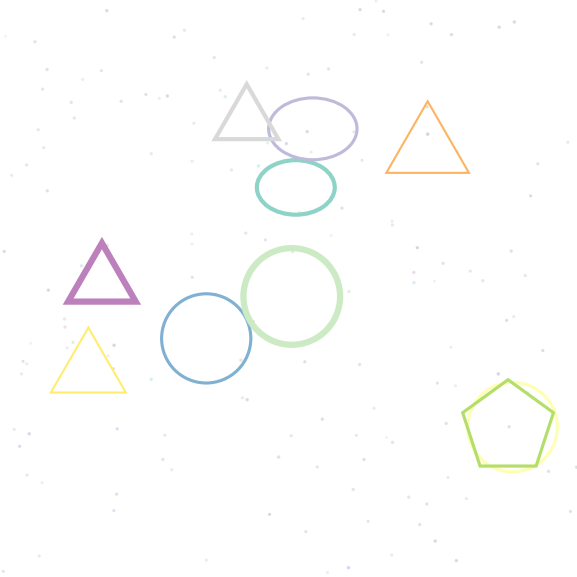[{"shape": "oval", "thickness": 2, "radius": 0.34, "center": [0.512, 0.675]}, {"shape": "circle", "thickness": 1.5, "radius": 0.39, "center": [0.888, 0.26]}, {"shape": "oval", "thickness": 1.5, "radius": 0.38, "center": [0.542, 0.776]}, {"shape": "circle", "thickness": 1.5, "radius": 0.39, "center": [0.357, 0.413]}, {"shape": "triangle", "thickness": 1, "radius": 0.41, "center": [0.741, 0.741]}, {"shape": "pentagon", "thickness": 1.5, "radius": 0.41, "center": [0.88, 0.259]}, {"shape": "triangle", "thickness": 2, "radius": 0.32, "center": [0.427, 0.79]}, {"shape": "triangle", "thickness": 3, "radius": 0.34, "center": [0.176, 0.511]}, {"shape": "circle", "thickness": 3, "radius": 0.42, "center": [0.505, 0.486]}, {"shape": "triangle", "thickness": 1, "radius": 0.37, "center": [0.153, 0.357]}]